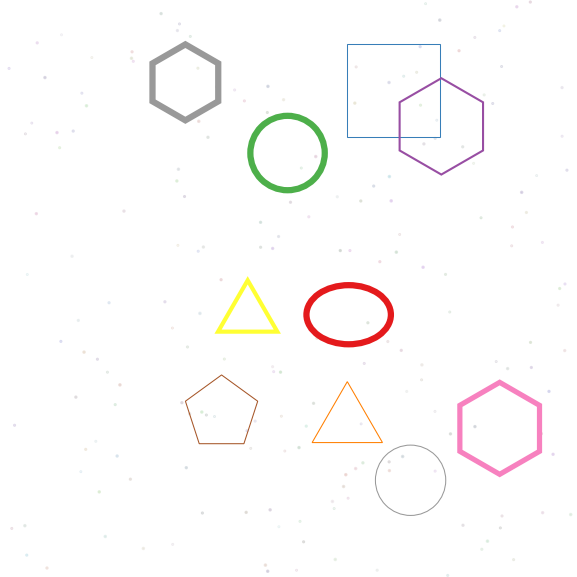[{"shape": "oval", "thickness": 3, "radius": 0.37, "center": [0.604, 0.454]}, {"shape": "square", "thickness": 0.5, "radius": 0.4, "center": [0.681, 0.842]}, {"shape": "circle", "thickness": 3, "radius": 0.32, "center": [0.498, 0.734]}, {"shape": "hexagon", "thickness": 1, "radius": 0.42, "center": [0.764, 0.78]}, {"shape": "triangle", "thickness": 0.5, "radius": 0.35, "center": [0.601, 0.268]}, {"shape": "triangle", "thickness": 2, "radius": 0.3, "center": [0.429, 0.454]}, {"shape": "pentagon", "thickness": 0.5, "radius": 0.33, "center": [0.384, 0.284]}, {"shape": "hexagon", "thickness": 2.5, "radius": 0.4, "center": [0.865, 0.257]}, {"shape": "hexagon", "thickness": 3, "radius": 0.33, "center": [0.321, 0.857]}, {"shape": "circle", "thickness": 0.5, "radius": 0.3, "center": [0.711, 0.167]}]